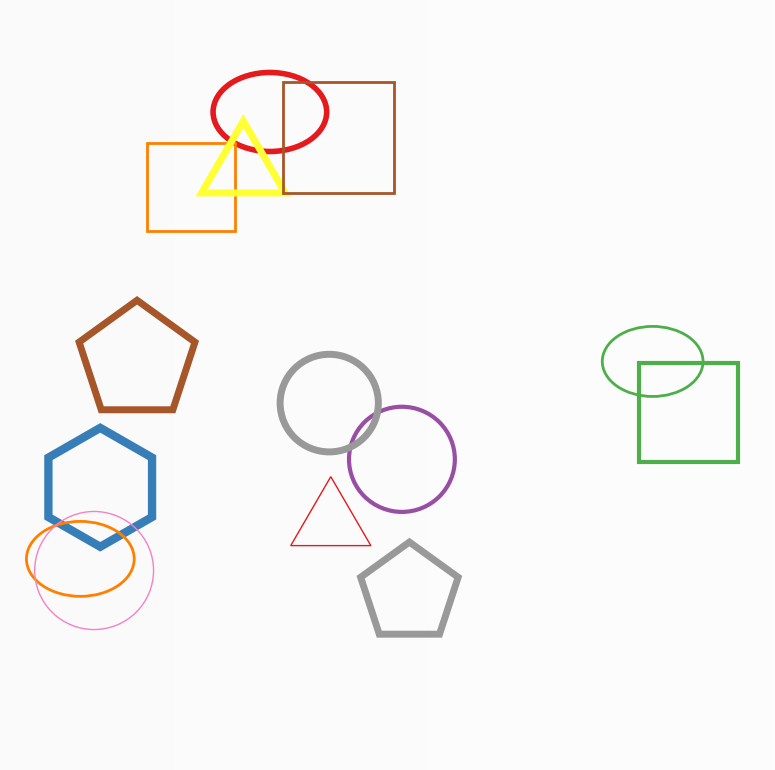[{"shape": "triangle", "thickness": 0.5, "radius": 0.3, "center": [0.427, 0.321]}, {"shape": "oval", "thickness": 2, "radius": 0.37, "center": [0.348, 0.855]}, {"shape": "hexagon", "thickness": 3, "radius": 0.39, "center": [0.129, 0.367]}, {"shape": "square", "thickness": 1.5, "radius": 0.32, "center": [0.888, 0.465]}, {"shape": "oval", "thickness": 1, "radius": 0.32, "center": [0.842, 0.531]}, {"shape": "circle", "thickness": 1.5, "radius": 0.34, "center": [0.519, 0.403]}, {"shape": "oval", "thickness": 1, "radius": 0.35, "center": [0.104, 0.274]}, {"shape": "square", "thickness": 1, "radius": 0.29, "center": [0.246, 0.757]}, {"shape": "triangle", "thickness": 2.5, "radius": 0.31, "center": [0.314, 0.781]}, {"shape": "pentagon", "thickness": 2.5, "radius": 0.39, "center": [0.177, 0.531]}, {"shape": "square", "thickness": 1, "radius": 0.36, "center": [0.437, 0.821]}, {"shape": "circle", "thickness": 0.5, "radius": 0.38, "center": [0.121, 0.259]}, {"shape": "circle", "thickness": 2.5, "radius": 0.32, "center": [0.425, 0.476]}, {"shape": "pentagon", "thickness": 2.5, "radius": 0.33, "center": [0.528, 0.23]}]